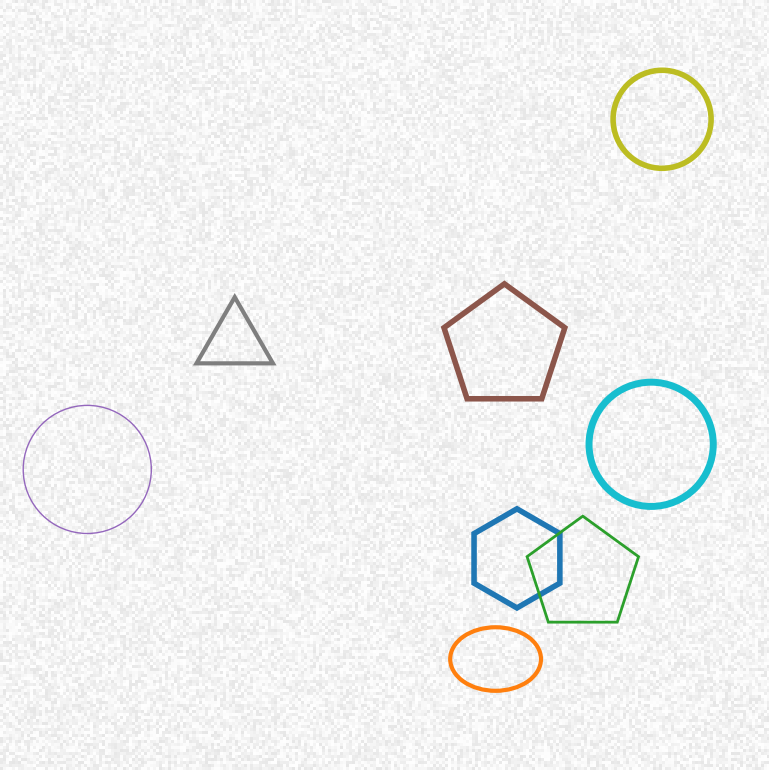[{"shape": "hexagon", "thickness": 2, "radius": 0.32, "center": [0.671, 0.275]}, {"shape": "oval", "thickness": 1.5, "radius": 0.29, "center": [0.644, 0.144]}, {"shape": "pentagon", "thickness": 1, "radius": 0.38, "center": [0.757, 0.254]}, {"shape": "circle", "thickness": 0.5, "radius": 0.42, "center": [0.113, 0.39]}, {"shape": "pentagon", "thickness": 2, "radius": 0.41, "center": [0.655, 0.549]}, {"shape": "triangle", "thickness": 1.5, "radius": 0.29, "center": [0.305, 0.557]}, {"shape": "circle", "thickness": 2, "radius": 0.32, "center": [0.86, 0.845]}, {"shape": "circle", "thickness": 2.5, "radius": 0.4, "center": [0.846, 0.423]}]